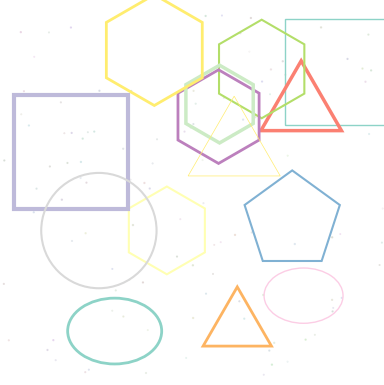[{"shape": "oval", "thickness": 2, "radius": 0.61, "center": [0.298, 0.14]}, {"shape": "square", "thickness": 1, "radius": 0.69, "center": [0.877, 0.814]}, {"shape": "hexagon", "thickness": 1.5, "radius": 0.57, "center": [0.433, 0.402]}, {"shape": "square", "thickness": 3, "radius": 0.74, "center": [0.184, 0.605]}, {"shape": "triangle", "thickness": 2.5, "radius": 0.6, "center": [0.782, 0.721]}, {"shape": "pentagon", "thickness": 1.5, "radius": 0.65, "center": [0.759, 0.427]}, {"shape": "triangle", "thickness": 2, "radius": 0.51, "center": [0.616, 0.152]}, {"shape": "hexagon", "thickness": 1.5, "radius": 0.64, "center": [0.68, 0.821]}, {"shape": "oval", "thickness": 1, "radius": 0.51, "center": [0.788, 0.232]}, {"shape": "circle", "thickness": 1.5, "radius": 0.75, "center": [0.257, 0.401]}, {"shape": "hexagon", "thickness": 2, "radius": 0.61, "center": [0.568, 0.697]}, {"shape": "hexagon", "thickness": 2.5, "radius": 0.5, "center": [0.57, 0.73]}, {"shape": "hexagon", "thickness": 2, "radius": 0.72, "center": [0.401, 0.87]}, {"shape": "triangle", "thickness": 0.5, "radius": 0.69, "center": [0.608, 0.612]}]